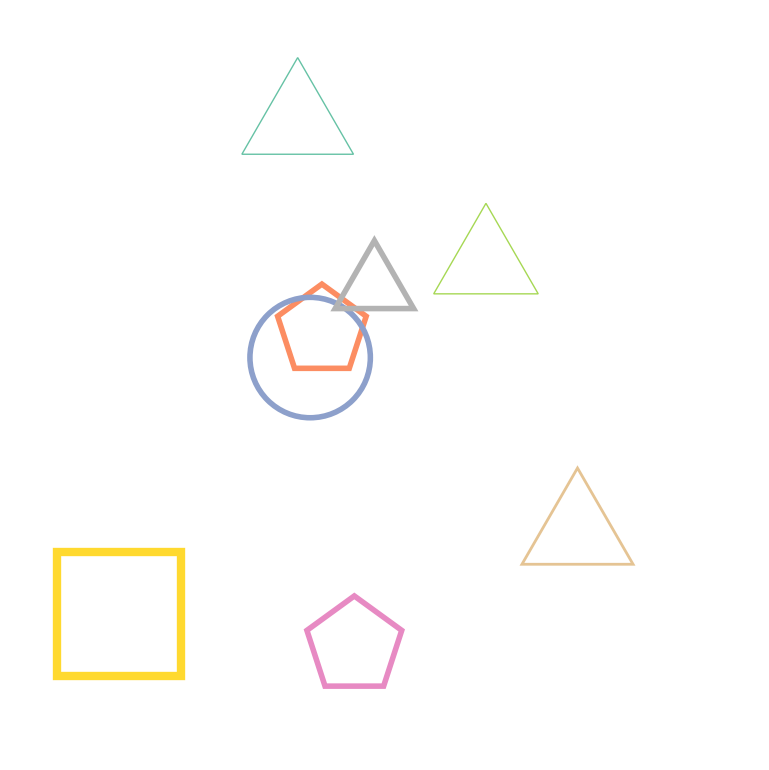[{"shape": "triangle", "thickness": 0.5, "radius": 0.42, "center": [0.387, 0.842]}, {"shape": "pentagon", "thickness": 2, "radius": 0.3, "center": [0.418, 0.571]}, {"shape": "circle", "thickness": 2, "radius": 0.39, "center": [0.403, 0.536]}, {"shape": "pentagon", "thickness": 2, "radius": 0.32, "center": [0.46, 0.161]}, {"shape": "triangle", "thickness": 0.5, "radius": 0.39, "center": [0.631, 0.658]}, {"shape": "square", "thickness": 3, "radius": 0.4, "center": [0.155, 0.202]}, {"shape": "triangle", "thickness": 1, "radius": 0.42, "center": [0.75, 0.309]}, {"shape": "triangle", "thickness": 2, "radius": 0.29, "center": [0.486, 0.629]}]